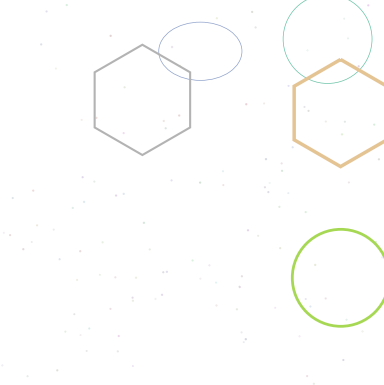[{"shape": "circle", "thickness": 0.5, "radius": 0.58, "center": [0.851, 0.899]}, {"shape": "oval", "thickness": 0.5, "radius": 0.54, "center": [0.52, 0.867]}, {"shape": "circle", "thickness": 2, "radius": 0.63, "center": [0.885, 0.278]}, {"shape": "hexagon", "thickness": 2.5, "radius": 0.7, "center": [0.885, 0.706]}, {"shape": "hexagon", "thickness": 1.5, "radius": 0.72, "center": [0.37, 0.741]}]